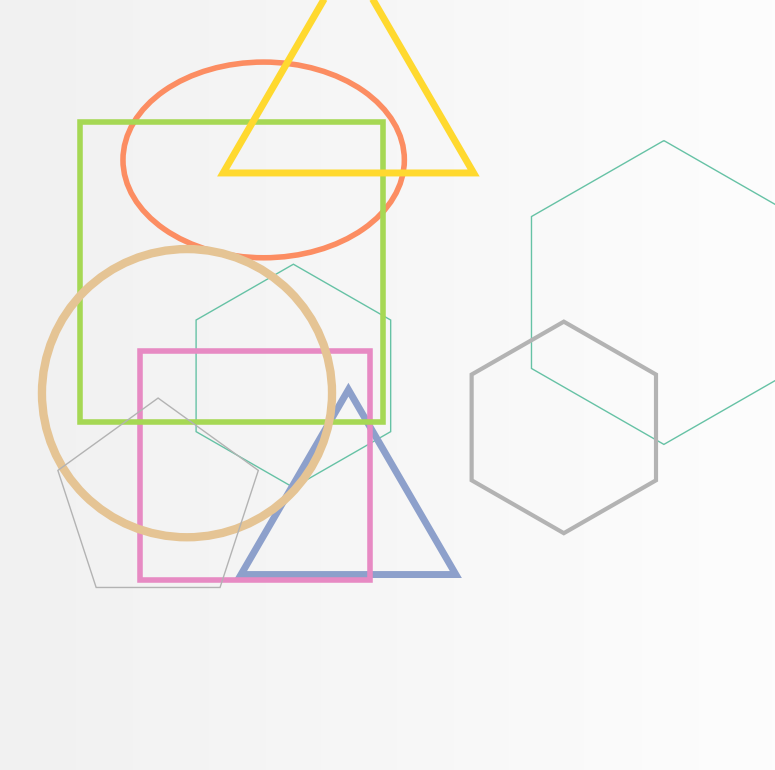[{"shape": "hexagon", "thickness": 0.5, "radius": 0.72, "center": [0.379, 0.512]}, {"shape": "hexagon", "thickness": 0.5, "radius": 0.99, "center": [0.857, 0.62]}, {"shape": "oval", "thickness": 2, "radius": 0.91, "center": [0.34, 0.792]}, {"shape": "triangle", "thickness": 2.5, "radius": 0.8, "center": [0.45, 0.334]}, {"shape": "square", "thickness": 2, "radius": 0.74, "center": [0.329, 0.395]}, {"shape": "square", "thickness": 2, "radius": 0.98, "center": [0.299, 0.647]}, {"shape": "triangle", "thickness": 2.5, "radius": 0.93, "center": [0.45, 0.869]}, {"shape": "circle", "thickness": 3, "radius": 0.94, "center": [0.241, 0.489]}, {"shape": "pentagon", "thickness": 0.5, "radius": 0.68, "center": [0.204, 0.347]}, {"shape": "hexagon", "thickness": 1.5, "radius": 0.69, "center": [0.728, 0.445]}]